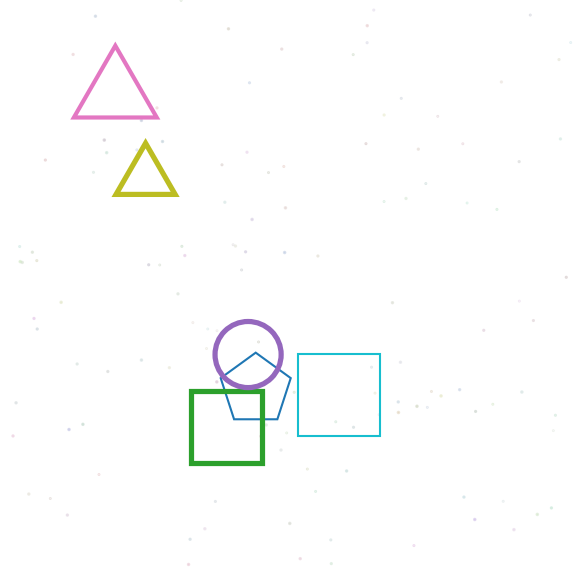[{"shape": "pentagon", "thickness": 1, "radius": 0.32, "center": [0.443, 0.325]}, {"shape": "square", "thickness": 2.5, "radius": 0.31, "center": [0.392, 0.26]}, {"shape": "circle", "thickness": 2.5, "radius": 0.29, "center": [0.43, 0.385]}, {"shape": "triangle", "thickness": 2, "radius": 0.41, "center": [0.2, 0.837]}, {"shape": "triangle", "thickness": 2.5, "radius": 0.3, "center": [0.252, 0.692]}, {"shape": "square", "thickness": 1, "radius": 0.35, "center": [0.587, 0.316]}]